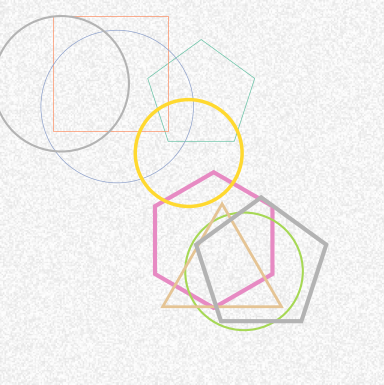[{"shape": "pentagon", "thickness": 0.5, "radius": 0.73, "center": [0.523, 0.751]}, {"shape": "square", "thickness": 0.5, "radius": 0.75, "center": [0.286, 0.808]}, {"shape": "circle", "thickness": 0.5, "radius": 0.99, "center": [0.304, 0.723]}, {"shape": "hexagon", "thickness": 3, "radius": 0.88, "center": [0.555, 0.376]}, {"shape": "circle", "thickness": 1.5, "radius": 0.76, "center": [0.634, 0.295]}, {"shape": "circle", "thickness": 2.5, "radius": 0.69, "center": [0.49, 0.603]}, {"shape": "triangle", "thickness": 2, "radius": 0.89, "center": [0.577, 0.292]}, {"shape": "pentagon", "thickness": 3, "radius": 0.89, "center": [0.678, 0.31]}, {"shape": "circle", "thickness": 1.5, "radius": 0.88, "center": [0.159, 0.782]}]